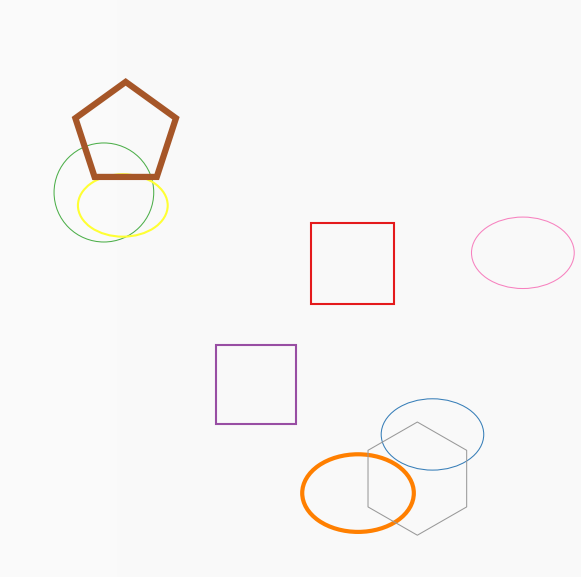[{"shape": "square", "thickness": 1, "radius": 0.35, "center": [0.607, 0.543]}, {"shape": "oval", "thickness": 0.5, "radius": 0.44, "center": [0.744, 0.247]}, {"shape": "circle", "thickness": 0.5, "radius": 0.43, "center": [0.179, 0.666]}, {"shape": "square", "thickness": 1, "radius": 0.34, "center": [0.44, 0.333]}, {"shape": "oval", "thickness": 2, "radius": 0.48, "center": [0.616, 0.145]}, {"shape": "oval", "thickness": 1, "radius": 0.39, "center": [0.211, 0.643]}, {"shape": "pentagon", "thickness": 3, "radius": 0.45, "center": [0.216, 0.766]}, {"shape": "oval", "thickness": 0.5, "radius": 0.44, "center": [0.9, 0.561]}, {"shape": "hexagon", "thickness": 0.5, "radius": 0.49, "center": [0.718, 0.17]}]